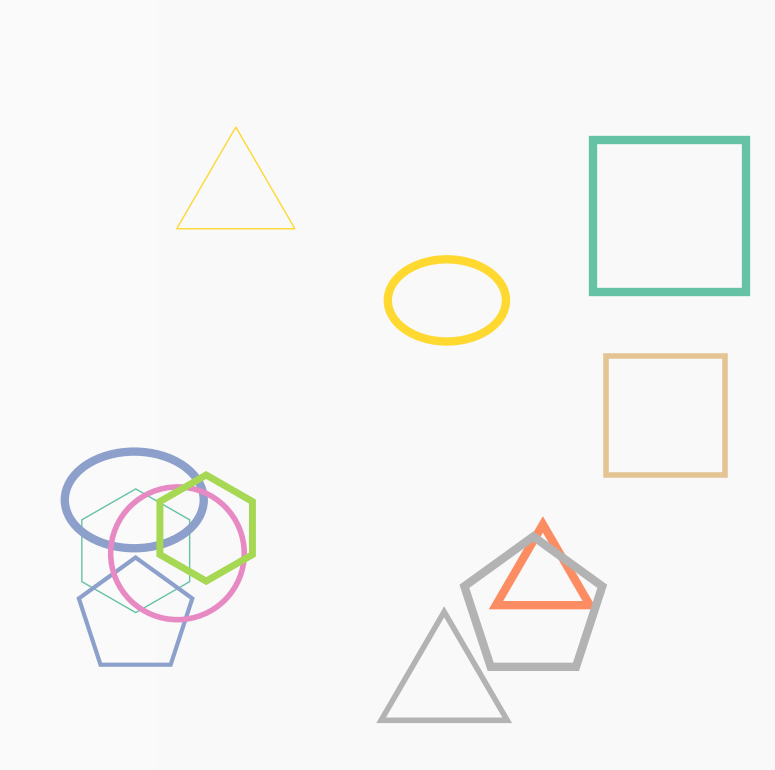[{"shape": "square", "thickness": 3, "radius": 0.49, "center": [0.864, 0.72]}, {"shape": "hexagon", "thickness": 0.5, "radius": 0.4, "center": [0.175, 0.285]}, {"shape": "triangle", "thickness": 3, "radius": 0.35, "center": [0.7, 0.249]}, {"shape": "pentagon", "thickness": 1.5, "radius": 0.38, "center": [0.175, 0.199]}, {"shape": "oval", "thickness": 3, "radius": 0.45, "center": [0.173, 0.351]}, {"shape": "circle", "thickness": 2, "radius": 0.43, "center": [0.229, 0.281]}, {"shape": "hexagon", "thickness": 2.5, "radius": 0.34, "center": [0.266, 0.314]}, {"shape": "triangle", "thickness": 0.5, "radius": 0.44, "center": [0.304, 0.747]}, {"shape": "oval", "thickness": 3, "radius": 0.38, "center": [0.577, 0.61]}, {"shape": "square", "thickness": 2, "radius": 0.39, "center": [0.859, 0.46]}, {"shape": "pentagon", "thickness": 3, "radius": 0.47, "center": [0.688, 0.21]}, {"shape": "triangle", "thickness": 2, "radius": 0.47, "center": [0.573, 0.112]}]